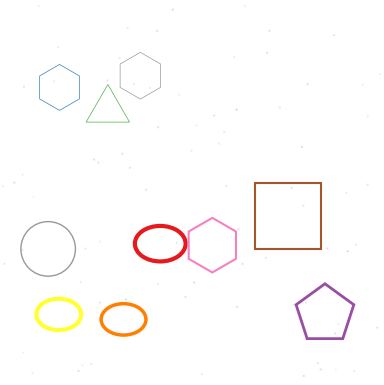[{"shape": "oval", "thickness": 3, "radius": 0.33, "center": [0.416, 0.367]}, {"shape": "hexagon", "thickness": 0.5, "radius": 0.3, "center": [0.155, 0.773]}, {"shape": "triangle", "thickness": 0.5, "radius": 0.33, "center": [0.28, 0.715]}, {"shape": "pentagon", "thickness": 2, "radius": 0.39, "center": [0.844, 0.184]}, {"shape": "oval", "thickness": 2.5, "radius": 0.29, "center": [0.321, 0.17]}, {"shape": "oval", "thickness": 3, "radius": 0.29, "center": [0.153, 0.183]}, {"shape": "square", "thickness": 1.5, "radius": 0.43, "center": [0.749, 0.44]}, {"shape": "hexagon", "thickness": 1.5, "radius": 0.35, "center": [0.551, 0.363]}, {"shape": "circle", "thickness": 1, "radius": 0.35, "center": [0.125, 0.354]}, {"shape": "hexagon", "thickness": 0.5, "radius": 0.3, "center": [0.365, 0.803]}]